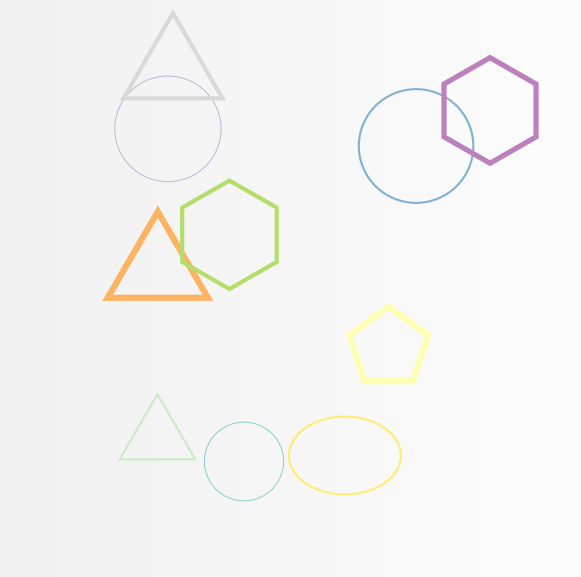[{"shape": "circle", "thickness": 0.5, "radius": 0.34, "center": [0.42, 0.2]}, {"shape": "pentagon", "thickness": 3, "radius": 0.36, "center": [0.669, 0.397]}, {"shape": "circle", "thickness": 0.5, "radius": 0.46, "center": [0.289, 0.776]}, {"shape": "circle", "thickness": 1, "radius": 0.49, "center": [0.716, 0.746]}, {"shape": "triangle", "thickness": 3, "radius": 0.5, "center": [0.271, 0.533]}, {"shape": "hexagon", "thickness": 2, "radius": 0.47, "center": [0.395, 0.593]}, {"shape": "triangle", "thickness": 2, "radius": 0.49, "center": [0.298, 0.878]}, {"shape": "hexagon", "thickness": 2.5, "radius": 0.46, "center": [0.843, 0.808]}, {"shape": "triangle", "thickness": 1, "radius": 0.38, "center": [0.271, 0.241]}, {"shape": "oval", "thickness": 1, "radius": 0.48, "center": [0.593, 0.21]}]